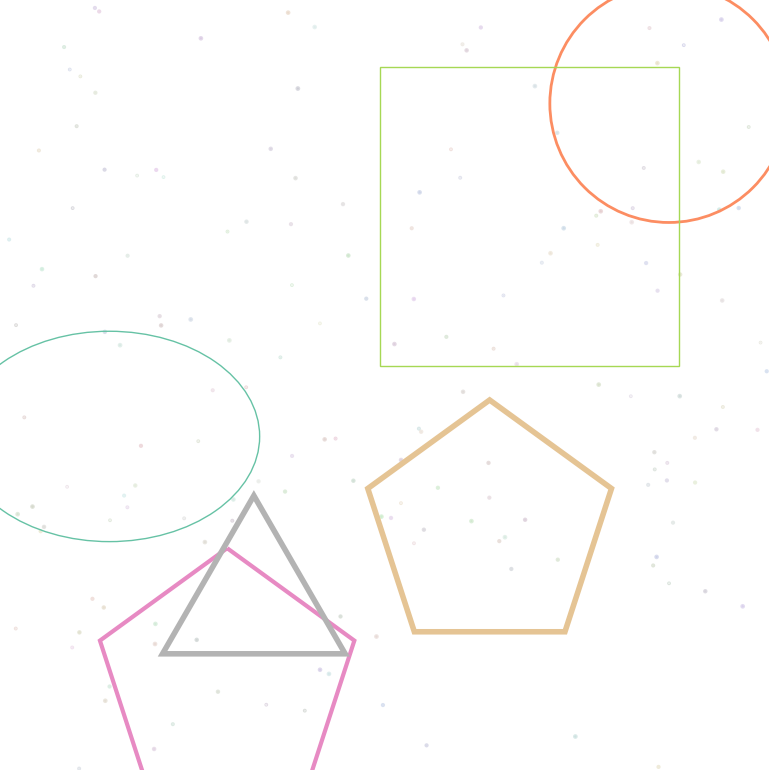[{"shape": "oval", "thickness": 0.5, "radius": 0.98, "center": [0.142, 0.433]}, {"shape": "circle", "thickness": 1, "radius": 0.77, "center": [0.869, 0.866]}, {"shape": "pentagon", "thickness": 1.5, "radius": 0.87, "center": [0.295, 0.114]}, {"shape": "square", "thickness": 0.5, "radius": 0.97, "center": [0.687, 0.719]}, {"shape": "pentagon", "thickness": 2, "radius": 0.83, "center": [0.636, 0.314]}, {"shape": "triangle", "thickness": 2, "radius": 0.68, "center": [0.33, 0.219]}]